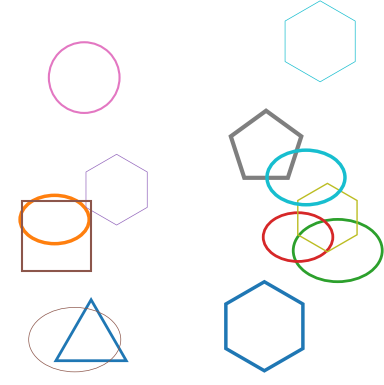[{"shape": "triangle", "thickness": 2, "radius": 0.53, "center": [0.237, 0.116]}, {"shape": "hexagon", "thickness": 2.5, "radius": 0.58, "center": [0.687, 0.153]}, {"shape": "oval", "thickness": 2.5, "radius": 0.45, "center": [0.142, 0.43]}, {"shape": "oval", "thickness": 2, "radius": 0.58, "center": [0.877, 0.349]}, {"shape": "oval", "thickness": 2, "radius": 0.45, "center": [0.774, 0.384]}, {"shape": "hexagon", "thickness": 0.5, "radius": 0.46, "center": [0.303, 0.507]}, {"shape": "oval", "thickness": 0.5, "radius": 0.6, "center": [0.194, 0.118]}, {"shape": "square", "thickness": 1.5, "radius": 0.45, "center": [0.146, 0.388]}, {"shape": "circle", "thickness": 1.5, "radius": 0.46, "center": [0.219, 0.798]}, {"shape": "pentagon", "thickness": 3, "radius": 0.48, "center": [0.691, 0.616]}, {"shape": "hexagon", "thickness": 1, "radius": 0.44, "center": [0.85, 0.435]}, {"shape": "oval", "thickness": 2.5, "radius": 0.51, "center": [0.795, 0.539]}, {"shape": "hexagon", "thickness": 0.5, "radius": 0.53, "center": [0.832, 0.893]}]